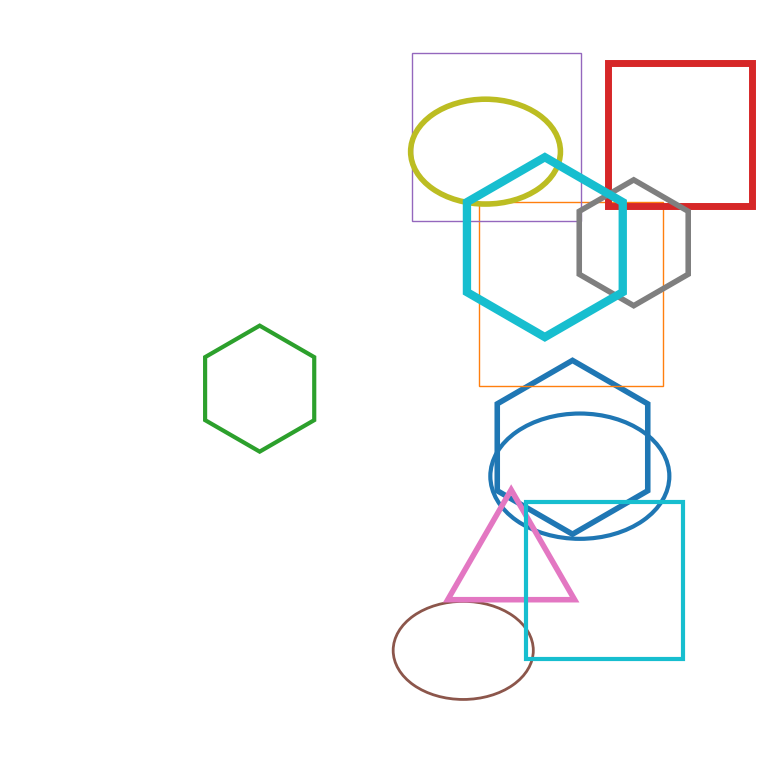[{"shape": "hexagon", "thickness": 2, "radius": 0.56, "center": [0.744, 0.419]}, {"shape": "oval", "thickness": 1.5, "radius": 0.58, "center": [0.753, 0.382]}, {"shape": "square", "thickness": 0.5, "radius": 0.6, "center": [0.741, 0.618]}, {"shape": "hexagon", "thickness": 1.5, "radius": 0.41, "center": [0.337, 0.495]}, {"shape": "square", "thickness": 2.5, "radius": 0.47, "center": [0.883, 0.826]}, {"shape": "square", "thickness": 0.5, "radius": 0.55, "center": [0.645, 0.822]}, {"shape": "oval", "thickness": 1, "radius": 0.45, "center": [0.602, 0.155]}, {"shape": "triangle", "thickness": 2, "radius": 0.48, "center": [0.664, 0.269]}, {"shape": "hexagon", "thickness": 2, "radius": 0.41, "center": [0.823, 0.685]}, {"shape": "oval", "thickness": 2, "radius": 0.49, "center": [0.631, 0.803]}, {"shape": "hexagon", "thickness": 3, "radius": 0.58, "center": [0.708, 0.679]}, {"shape": "square", "thickness": 1.5, "radius": 0.51, "center": [0.786, 0.246]}]